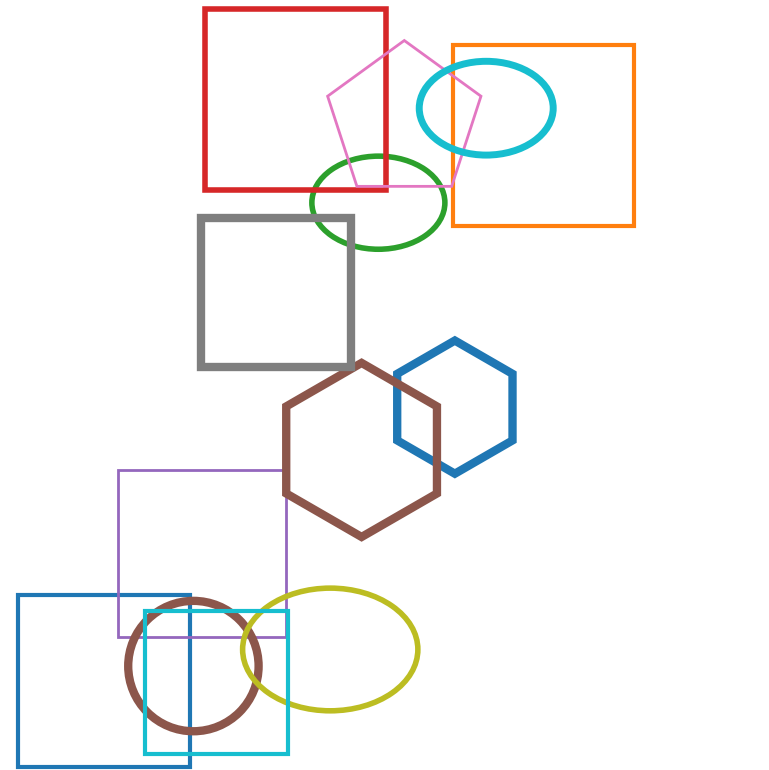[{"shape": "hexagon", "thickness": 3, "radius": 0.43, "center": [0.591, 0.471]}, {"shape": "square", "thickness": 1.5, "radius": 0.56, "center": [0.135, 0.116]}, {"shape": "square", "thickness": 1.5, "radius": 0.59, "center": [0.705, 0.824]}, {"shape": "oval", "thickness": 2, "radius": 0.43, "center": [0.491, 0.737]}, {"shape": "square", "thickness": 2, "radius": 0.59, "center": [0.383, 0.871]}, {"shape": "square", "thickness": 1, "radius": 0.54, "center": [0.262, 0.281]}, {"shape": "hexagon", "thickness": 3, "radius": 0.57, "center": [0.47, 0.416]}, {"shape": "circle", "thickness": 3, "radius": 0.42, "center": [0.251, 0.135]}, {"shape": "pentagon", "thickness": 1, "radius": 0.52, "center": [0.525, 0.843]}, {"shape": "square", "thickness": 3, "radius": 0.49, "center": [0.359, 0.62]}, {"shape": "oval", "thickness": 2, "radius": 0.57, "center": [0.429, 0.157]}, {"shape": "square", "thickness": 1.5, "radius": 0.46, "center": [0.281, 0.114]}, {"shape": "oval", "thickness": 2.5, "radius": 0.43, "center": [0.631, 0.859]}]